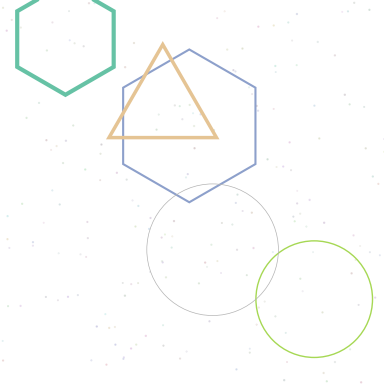[{"shape": "hexagon", "thickness": 3, "radius": 0.72, "center": [0.17, 0.899]}, {"shape": "hexagon", "thickness": 1.5, "radius": 0.99, "center": [0.492, 0.673]}, {"shape": "circle", "thickness": 1, "radius": 0.76, "center": [0.816, 0.223]}, {"shape": "triangle", "thickness": 2.5, "radius": 0.81, "center": [0.423, 0.723]}, {"shape": "circle", "thickness": 0.5, "radius": 0.85, "center": [0.552, 0.351]}]